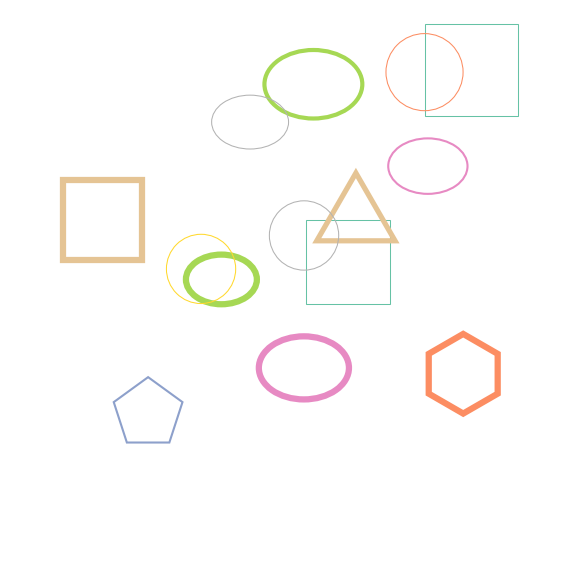[{"shape": "square", "thickness": 0.5, "radius": 0.4, "center": [0.816, 0.878]}, {"shape": "square", "thickness": 0.5, "radius": 0.36, "center": [0.603, 0.545]}, {"shape": "hexagon", "thickness": 3, "radius": 0.34, "center": [0.802, 0.352]}, {"shape": "circle", "thickness": 0.5, "radius": 0.33, "center": [0.735, 0.874]}, {"shape": "pentagon", "thickness": 1, "radius": 0.31, "center": [0.256, 0.283]}, {"shape": "oval", "thickness": 1, "radius": 0.34, "center": [0.741, 0.711]}, {"shape": "oval", "thickness": 3, "radius": 0.39, "center": [0.526, 0.362]}, {"shape": "oval", "thickness": 2, "radius": 0.42, "center": [0.543, 0.853]}, {"shape": "oval", "thickness": 3, "radius": 0.31, "center": [0.383, 0.515]}, {"shape": "circle", "thickness": 0.5, "radius": 0.3, "center": [0.348, 0.533]}, {"shape": "square", "thickness": 3, "radius": 0.34, "center": [0.177, 0.618]}, {"shape": "triangle", "thickness": 2.5, "radius": 0.39, "center": [0.616, 0.621]}, {"shape": "circle", "thickness": 0.5, "radius": 0.3, "center": [0.526, 0.591]}, {"shape": "oval", "thickness": 0.5, "radius": 0.33, "center": [0.433, 0.788]}]